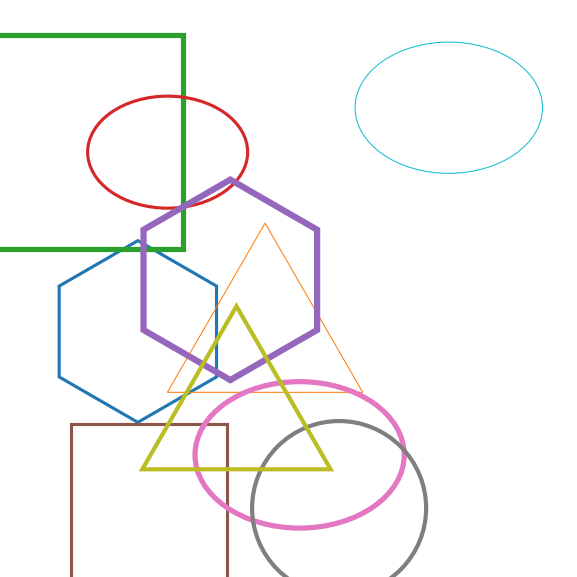[{"shape": "hexagon", "thickness": 1.5, "radius": 0.79, "center": [0.239, 0.425]}, {"shape": "triangle", "thickness": 0.5, "radius": 0.98, "center": [0.459, 0.417]}, {"shape": "square", "thickness": 2.5, "radius": 0.93, "center": [0.131, 0.753]}, {"shape": "oval", "thickness": 1.5, "radius": 0.69, "center": [0.29, 0.736]}, {"shape": "hexagon", "thickness": 3, "radius": 0.87, "center": [0.399, 0.515]}, {"shape": "square", "thickness": 1.5, "radius": 0.67, "center": [0.258, 0.131]}, {"shape": "oval", "thickness": 2.5, "radius": 0.91, "center": [0.519, 0.211]}, {"shape": "circle", "thickness": 2, "radius": 0.75, "center": [0.587, 0.119]}, {"shape": "triangle", "thickness": 2, "radius": 0.94, "center": [0.409, 0.281]}, {"shape": "oval", "thickness": 0.5, "radius": 0.81, "center": [0.777, 0.813]}]